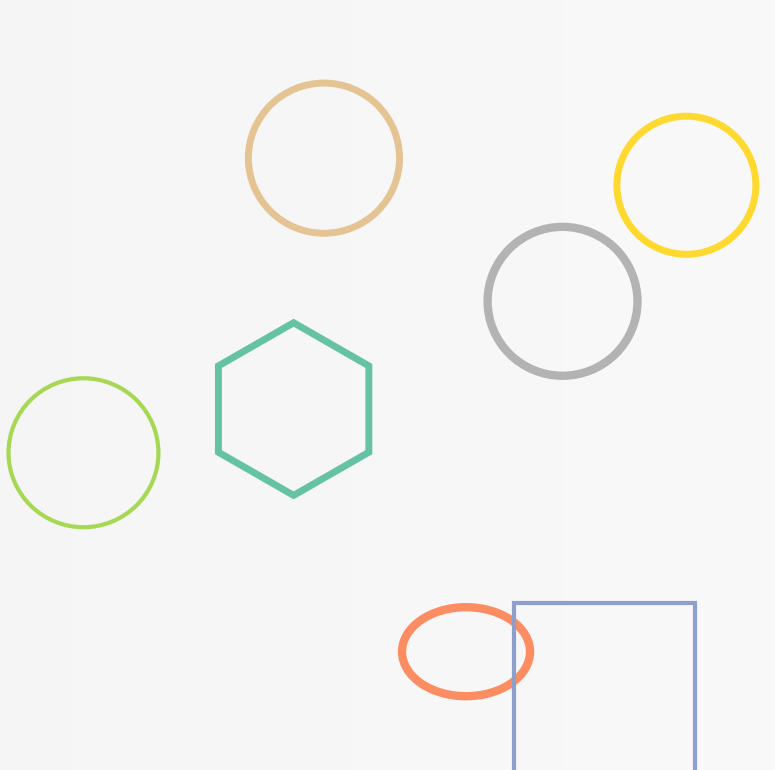[{"shape": "hexagon", "thickness": 2.5, "radius": 0.56, "center": [0.379, 0.469]}, {"shape": "oval", "thickness": 3, "radius": 0.41, "center": [0.601, 0.154]}, {"shape": "square", "thickness": 1.5, "radius": 0.59, "center": [0.78, 0.1]}, {"shape": "circle", "thickness": 1.5, "radius": 0.48, "center": [0.108, 0.412]}, {"shape": "circle", "thickness": 2.5, "radius": 0.45, "center": [0.886, 0.759]}, {"shape": "circle", "thickness": 2.5, "radius": 0.49, "center": [0.418, 0.795]}, {"shape": "circle", "thickness": 3, "radius": 0.48, "center": [0.726, 0.609]}]